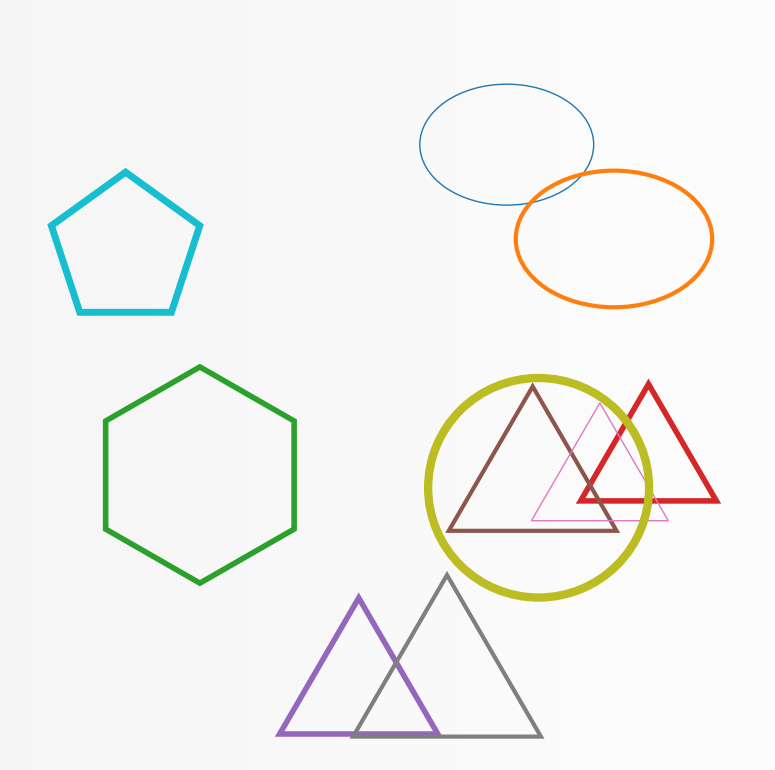[{"shape": "oval", "thickness": 0.5, "radius": 0.56, "center": [0.654, 0.812]}, {"shape": "oval", "thickness": 1.5, "radius": 0.63, "center": [0.792, 0.69]}, {"shape": "hexagon", "thickness": 2, "radius": 0.7, "center": [0.258, 0.383]}, {"shape": "triangle", "thickness": 2, "radius": 0.51, "center": [0.837, 0.4]}, {"shape": "triangle", "thickness": 2, "radius": 0.59, "center": [0.463, 0.106]}, {"shape": "triangle", "thickness": 1.5, "radius": 0.62, "center": [0.687, 0.373]}, {"shape": "triangle", "thickness": 0.5, "radius": 0.51, "center": [0.774, 0.375]}, {"shape": "triangle", "thickness": 1.5, "radius": 0.7, "center": [0.577, 0.113]}, {"shape": "circle", "thickness": 3, "radius": 0.71, "center": [0.695, 0.367]}, {"shape": "pentagon", "thickness": 2.5, "radius": 0.5, "center": [0.162, 0.676]}]